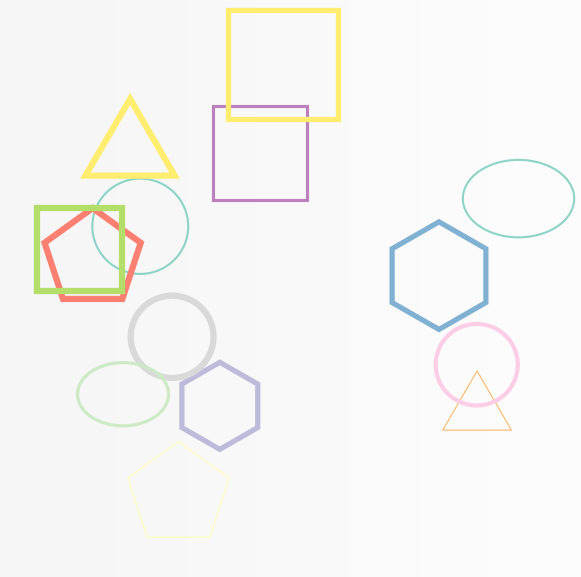[{"shape": "circle", "thickness": 1, "radius": 0.41, "center": [0.241, 0.607]}, {"shape": "oval", "thickness": 1, "radius": 0.48, "center": [0.892, 0.655]}, {"shape": "pentagon", "thickness": 0.5, "radius": 0.46, "center": [0.307, 0.143]}, {"shape": "hexagon", "thickness": 2.5, "radius": 0.38, "center": [0.378, 0.296]}, {"shape": "pentagon", "thickness": 3, "radius": 0.43, "center": [0.159, 0.552]}, {"shape": "hexagon", "thickness": 2.5, "radius": 0.47, "center": [0.755, 0.522]}, {"shape": "triangle", "thickness": 0.5, "radius": 0.34, "center": [0.821, 0.288]}, {"shape": "square", "thickness": 3, "radius": 0.36, "center": [0.137, 0.567]}, {"shape": "circle", "thickness": 2, "radius": 0.35, "center": [0.82, 0.368]}, {"shape": "circle", "thickness": 3, "radius": 0.36, "center": [0.296, 0.416]}, {"shape": "square", "thickness": 1.5, "radius": 0.4, "center": [0.447, 0.734]}, {"shape": "oval", "thickness": 1.5, "radius": 0.39, "center": [0.212, 0.316]}, {"shape": "triangle", "thickness": 3, "radius": 0.44, "center": [0.224, 0.739]}, {"shape": "square", "thickness": 2.5, "radius": 0.47, "center": [0.486, 0.887]}]